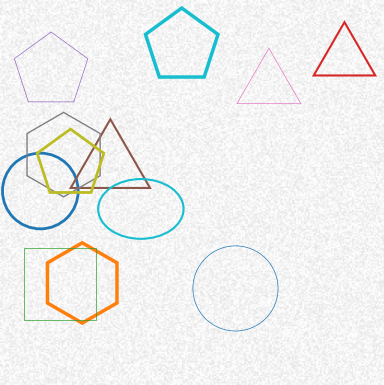[{"shape": "circle", "thickness": 0.5, "radius": 0.55, "center": [0.612, 0.251]}, {"shape": "circle", "thickness": 2, "radius": 0.49, "center": [0.105, 0.504]}, {"shape": "hexagon", "thickness": 2.5, "radius": 0.52, "center": [0.214, 0.265]}, {"shape": "square", "thickness": 0.5, "radius": 0.47, "center": [0.155, 0.262]}, {"shape": "triangle", "thickness": 1.5, "radius": 0.46, "center": [0.895, 0.85]}, {"shape": "pentagon", "thickness": 0.5, "radius": 0.5, "center": [0.133, 0.817]}, {"shape": "triangle", "thickness": 1.5, "radius": 0.59, "center": [0.287, 0.571]}, {"shape": "triangle", "thickness": 0.5, "radius": 0.48, "center": [0.698, 0.779]}, {"shape": "hexagon", "thickness": 1, "radius": 0.55, "center": [0.165, 0.598]}, {"shape": "pentagon", "thickness": 2, "radius": 0.46, "center": [0.183, 0.574]}, {"shape": "pentagon", "thickness": 2.5, "radius": 0.5, "center": [0.472, 0.88]}, {"shape": "oval", "thickness": 1.5, "radius": 0.55, "center": [0.366, 0.457]}]